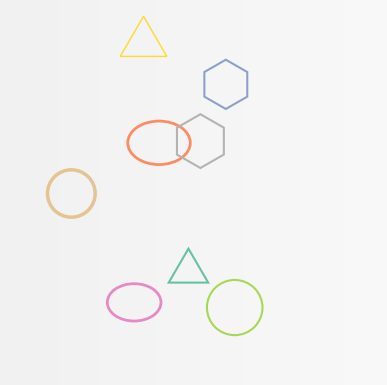[{"shape": "triangle", "thickness": 1.5, "radius": 0.29, "center": [0.486, 0.295]}, {"shape": "oval", "thickness": 2, "radius": 0.4, "center": [0.41, 0.629]}, {"shape": "hexagon", "thickness": 1.5, "radius": 0.32, "center": [0.583, 0.781]}, {"shape": "oval", "thickness": 2, "radius": 0.35, "center": [0.346, 0.215]}, {"shape": "circle", "thickness": 1.5, "radius": 0.36, "center": [0.606, 0.201]}, {"shape": "triangle", "thickness": 1, "radius": 0.35, "center": [0.37, 0.888]}, {"shape": "circle", "thickness": 2.5, "radius": 0.31, "center": [0.184, 0.497]}, {"shape": "hexagon", "thickness": 1.5, "radius": 0.35, "center": [0.517, 0.633]}]